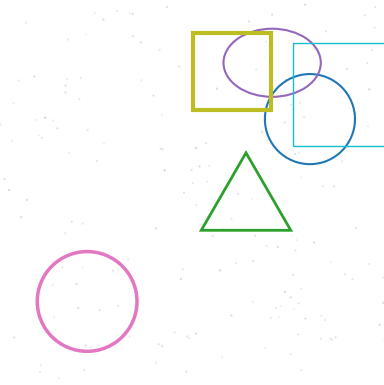[{"shape": "circle", "thickness": 1.5, "radius": 0.59, "center": [0.805, 0.691]}, {"shape": "triangle", "thickness": 2, "radius": 0.67, "center": [0.639, 0.469]}, {"shape": "oval", "thickness": 1.5, "radius": 0.63, "center": [0.707, 0.837]}, {"shape": "circle", "thickness": 2.5, "radius": 0.65, "center": [0.226, 0.217]}, {"shape": "square", "thickness": 3, "radius": 0.51, "center": [0.602, 0.814]}, {"shape": "square", "thickness": 1, "radius": 0.67, "center": [0.896, 0.755]}]